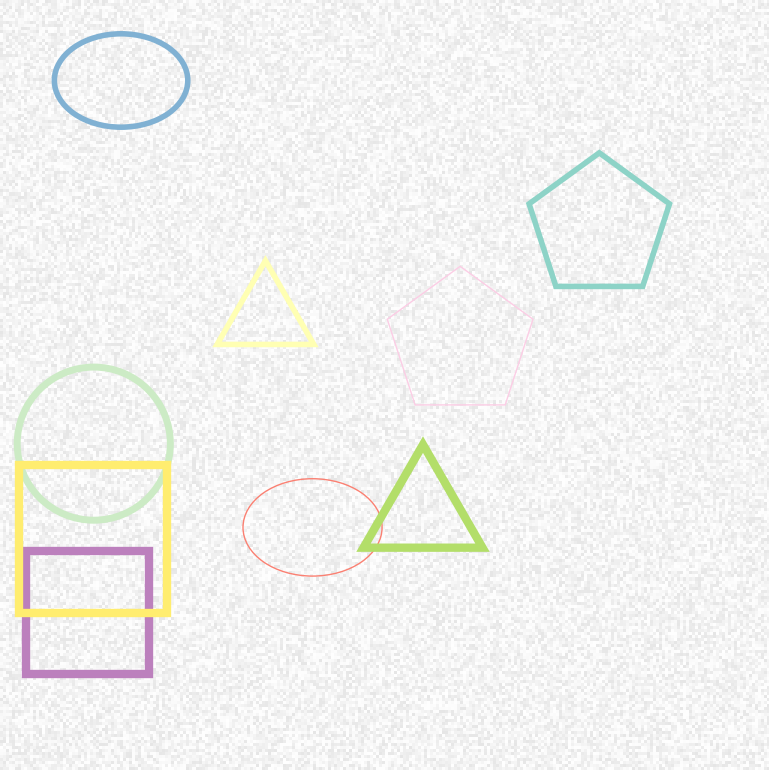[{"shape": "pentagon", "thickness": 2, "radius": 0.48, "center": [0.778, 0.706]}, {"shape": "triangle", "thickness": 2, "radius": 0.36, "center": [0.345, 0.589]}, {"shape": "oval", "thickness": 0.5, "radius": 0.45, "center": [0.406, 0.315]}, {"shape": "oval", "thickness": 2, "radius": 0.43, "center": [0.157, 0.895]}, {"shape": "triangle", "thickness": 3, "radius": 0.45, "center": [0.549, 0.333]}, {"shape": "pentagon", "thickness": 0.5, "radius": 0.5, "center": [0.598, 0.555]}, {"shape": "square", "thickness": 3, "radius": 0.4, "center": [0.114, 0.204]}, {"shape": "circle", "thickness": 2.5, "radius": 0.5, "center": [0.122, 0.424]}, {"shape": "square", "thickness": 3, "radius": 0.48, "center": [0.121, 0.3]}]